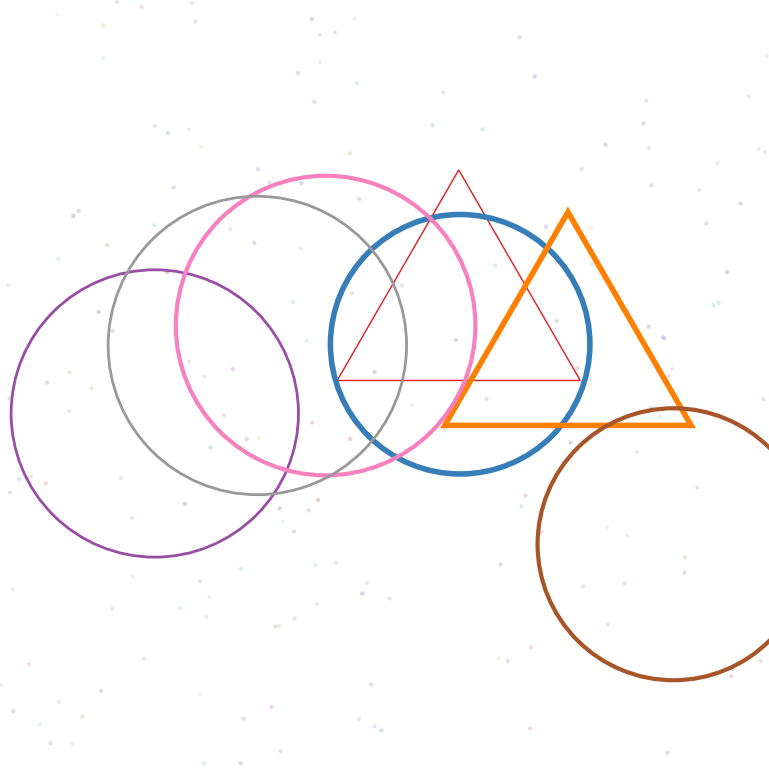[{"shape": "triangle", "thickness": 0.5, "radius": 0.91, "center": [0.596, 0.597]}, {"shape": "circle", "thickness": 2, "radius": 0.84, "center": [0.598, 0.553]}, {"shape": "circle", "thickness": 1, "radius": 0.93, "center": [0.201, 0.463]}, {"shape": "triangle", "thickness": 2, "radius": 0.92, "center": [0.738, 0.54]}, {"shape": "circle", "thickness": 1.5, "radius": 0.88, "center": [0.875, 0.293]}, {"shape": "circle", "thickness": 1.5, "radius": 0.97, "center": [0.423, 0.577]}, {"shape": "circle", "thickness": 1, "radius": 0.97, "center": [0.334, 0.551]}]